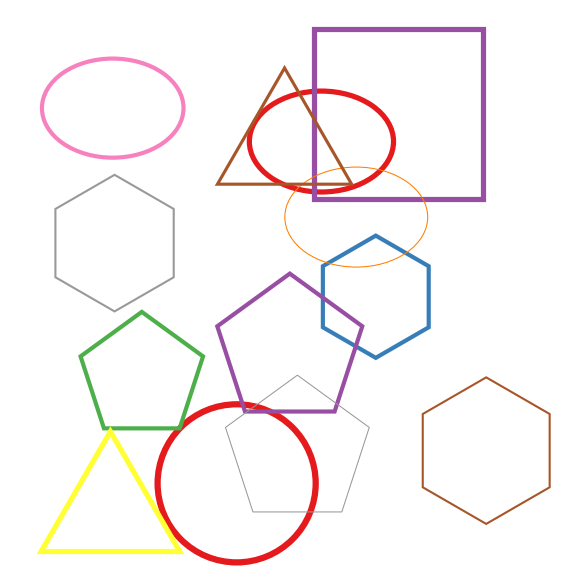[{"shape": "oval", "thickness": 2.5, "radius": 0.62, "center": [0.557, 0.754]}, {"shape": "circle", "thickness": 3, "radius": 0.68, "center": [0.41, 0.162]}, {"shape": "hexagon", "thickness": 2, "radius": 0.53, "center": [0.651, 0.485]}, {"shape": "pentagon", "thickness": 2, "radius": 0.56, "center": [0.246, 0.348]}, {"shape": "pentagon", "thickness": 2, "radius": 0.66, "center": [0.502, 0.393]}, {"shape": "square", "thickness": 2.5, "radius": 0.73, "center": [0.69, 0.802]}, {"shape": "oval", "thickness": 0.5, "radius": 0.62, "center": [0.617, 0.623]}, {"shape": "triangle", "thickness": 2.5, "radius": 0.69, "center": [0.191, 0.113]}, {"shape": "triangle", "thickness": 1.5, "radius": 0.67, "center": [0.493, 0.747]}, {"shape": "hexagon", "thickness": 1, "radius": 0.63, "center": [0.842, 0.219]}, {"shape": "oval", "thickness": 2, "radius": 0.61, "center": [0.195, 0.812]}, {"shape": "pentagon", "thickness": 0.5, "radius": 0.65, "center": [0.515, 0.219]}, {"shape": "hexagon", "thickness": 1, "radius": 0.59, "center": [0.198, 0.578]}]